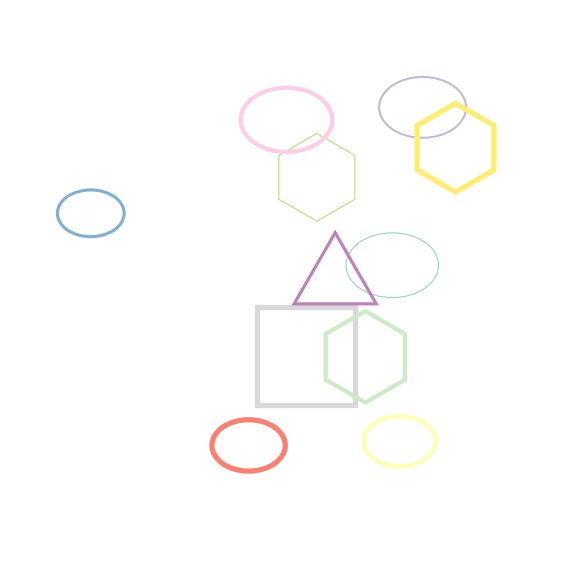[{"shape": "oval", "thickness": 0.5, "radius": 0.4, "center": [0.679, 0.54]}, {"shape": "oval", "thickness": 2, "radius": 0.31, "center": [0.692, 0.235]}, {"shape": "oval", "thickness": 1, "radius": 0.38, "center": [0.732, 0.813]}, {"shape": "oval", "thickness": 2.5, "radius": 0.32, "center": [0.43, 0.228]}, {"shape": "oval", "thickness": 1.5, "radius": 0.29, "center": [0.157, 0.63]}, {"shape": "hexagon", "thickness": 0.5, "radius": 0.38, "center": [0.549, 0.692]}, {"shape": "oval", "thickness": 2, "radius": 0.4, "center": [0.496, 0.792]}, {"shape": "square", "thickness": 2.5, "radius": 0.43, "center": [0.53, 0.383]}, {"shape": "triangle", "thickness": 1.5, "radius": 0.41, "center": [0.58, 0.514]}, {"shape": "hexagon", "thickness": 2, "radius": 0.4, "center": [0.633, 0.381]}, {"shape": "hexagon", "thickness": 2.5, "radius": 0.38, "center": [0.789, 0.743]}]